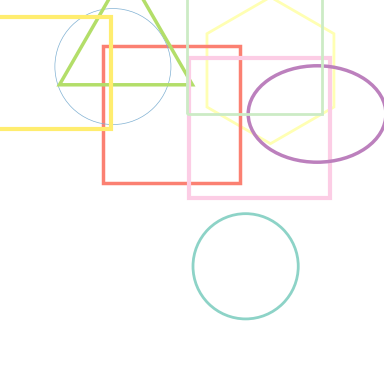[{"shape": "circle", "thickness": 2, "radius": 0.68, "center": [0.638, 0.308]}, {"shape": "hexagon", "thickness": 2, "radius": 0.95, "center": [0.702, 0.817]}, {"shape": "square", "thickness": 2.5, "radius": 0.89, "center": [0.446, 0.703]}, {"shape": "circle", "thickness": 0.5, "radius": 0.75, "center": [0.293, 0.827]}, {"shape": "triangle", "thickness": 2.5, "radius": 1.0, "center": [0.327, 0.88]}, {"shape": "square", "thickness": 3, "radius": 0.91, "center": [0.674, 0.667]}, {"shape": "oval", "thickness": 2.5, "radius": 0.89, "center": [0.824, 0.704]}, {"shape": "square", "thickness": 2, "radius": 0.87, "center": [0.661, 0.879]}, {"shape": "square", "thickness": 3, "radius": 0.73, "center": [0.143, 0.811]}]